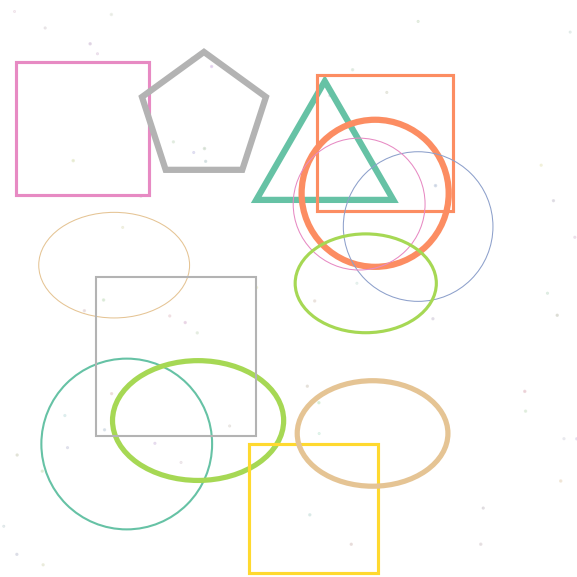[{"shape": "triangle", "thickness": 3, "radius": 0.69, "center": [0.562, 0.722]}, {"shape": "circle", "thickness": 1, "radius": 0.74, "center": [0.219, 0.23]}, {"shape": "circle", "thickness": 3, "radius": 0.64, "center": [0.65, 0.664]}, {"shape": "square", "thickness": 1.5, "radius": 0.59, "center": [0.667, 0.752]}, {"shape": "circle", "thickness": 0.5, "radius": 0.65, "center": [0.724, 0.607]}, {"shape": "square", "thickness": 1.5, "radius": 0.57, "center": [0.142, 0.777]}, {"shape": "circle", "thickness": 0.5, "radius": 0.57, "center": [0.622, 0.646]}, {"shape": "oval", "thickness": 1.5, "radius": 0.61, "center": [0.633, 0.509]}, {"shape": "oval", "thickness": 2.5, "radius": 0.74, "center": [0.343, 0.271]}, {"shape": "square", "thickness": 1.5, "radius": 0.56, "center": [0.542, 0.119]}, {"shape": "oval", "thickness": 2.5, "radius": 0.65, "center": [0.645, 0.249]}, {"shape": "oval", "thickness": 0.5, "radius": 0.65, "center": [0.198, 0.54]}, {"shape": "pentagon", "thickness": 3, "radius": 0.56, "center": [0.353, 0.796]}, {"shape": "square", "thickness": 1, "radius": 0.69, "center": [0.305, 0.382]}]